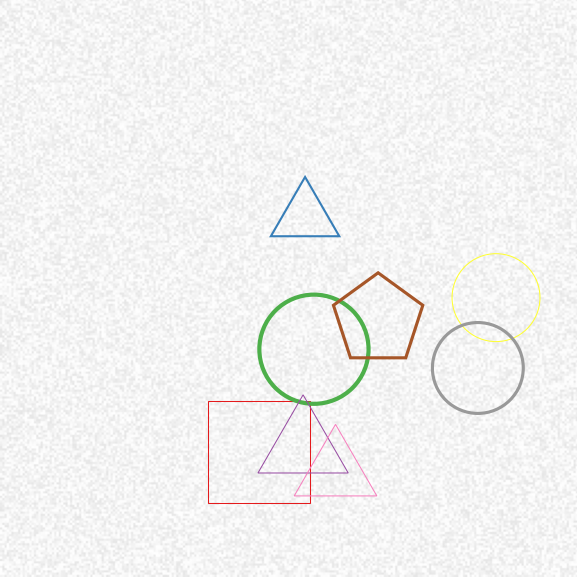[{"shape": "square", "thickness": 0.5, "radius": 0.44, "center": [0.449, 0.217]}, {"shape": "triangle", "thickness": 1, "radius": 0.34, "center": [0.528, 0.624]}, {"shape": "circle", "thickness": 2, "radius": 0.47, "center": [0.544, 0.394]}, {"shape": "triangle", "thickness": 0.5, "radius": 0.45, "center": [0.525, 0.225]}, {"shape": "circle", "thickness": 0.5, "radius": 0.38, "center": [0.859, 0.484]}, {"shape": "pentagon", "thickness": 1.5, "radius": 0.41, "center": [0.655, 0.445]}, {"shape": "triangle", "thickness": 0.5, "radius": 0.41, "center": [0.581, 0.182]}, {"shape": "circle", "thickness": 1.5, "radius": 0.39, "center": [0.827, 0.362]}]